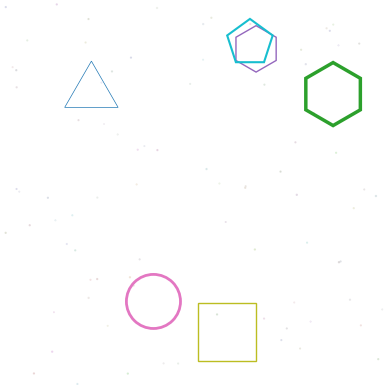[{"shape": "triangle", "thickness": 0.5, "radius": 0.4, "center": [0.237, 0.761]}, {"shape": "hexagon", "thickness": 2.5, "radius": 0.41, "center": [0.865, 0.756]}, {"shape": "hexagon", "thickness": 1, "radius": 0.3, "center": [0.665, 0.873]}, {"shape": "circle", "thickness": 2, "radius": 0.35, "center": [0.399, 0.217]}, {"shape": "square", "thickness": 1, "radius": 0.38, "center": [0.59, 0.138]}, {"shape": "pentagon", "thickness": 1.5, "radius": 0.31, "center": [0.649, 0.889]}]